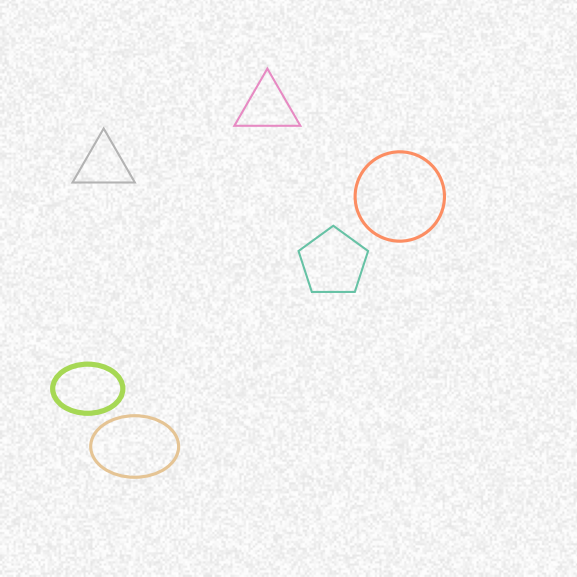[{"shape": "pentagon", "thickness": 1, "radius": 0.32, "center": [0.577, 0.545]}, {"shape": "circle", "thickness": 1.5, "radius": 0.39, "center": [0.692, 0.659]}, {"shape": "triangle", "thickness": 1, "radius": 0.33, "center": [0.463, 0.814]}, {"shape": "oval", "thickness": 2.5, "radius": 0.3, "center": [0.152, 0.326]}, {"shape": "oval", "thickness": 1.5, "radius": 0.38, "center": [0.233, 0.226]}, {"shape": "triangle", "thickness": 1, "radius": 0.31, "center": [0.18, 0.714]}]